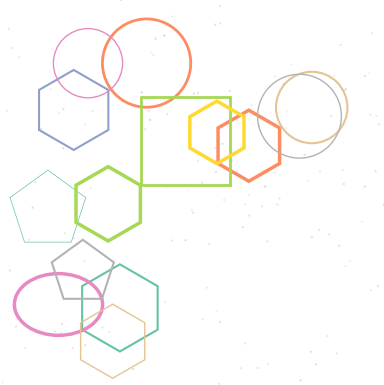[{"shape": "hexagon", "thickness": 1.5, "radius": 0.57, "center": [0.311, 0.2]}, {"shape": "pentagon", "thickness": 0.5, "radius": 0.52, "center": [0.124, 0.455]}, {"shape": "hexagon", "thickness": 2.5, "radius": 0.46, "center": [0.646, 0.621]}, {"shape": "circle", "thickness": 2, "radius": 0.57, "center": [0.381, 0.836]}, {"shape": "hexagon", "thickness": 1.5, "radius": 0.52, "center": [0.191, 0.714]}, {"shape": "oval", "thickness": 2.5, "radius": 0.57, "center": [0.152, 0.209]}, {"shape": "circle", "thickness": 1, "radius": 0.45, "center": [0.229, 0.836]}, {"shape": "hexagon", "thickness": 2.5, "radius": 0.48, "center": [0.281, 0.471]}, {"shape": "square", "thickness": 2, "radius": 0.58, "center": [0.482, 0.633]}, {"shape": "hexagon", "thickness": 2.5, "radius": 0.41, "center": [0.563, 0.656]}, {"shape": "circle", "thickness": 1.5, "radius": 0.46, "center": [0.81, 0.721]}, {"shape": "hexagon", "thickness": 1, "radius": 0.48, "center": [0.293, 0.114]}, {"shape": "circle", "thickness": 1, "radius": 0.54, "center": [0.778, 0.698]}, {"shape": "pentagon", "thickness": 1.5, "radius": 0.42, "center": [0.215, 0.292]}]